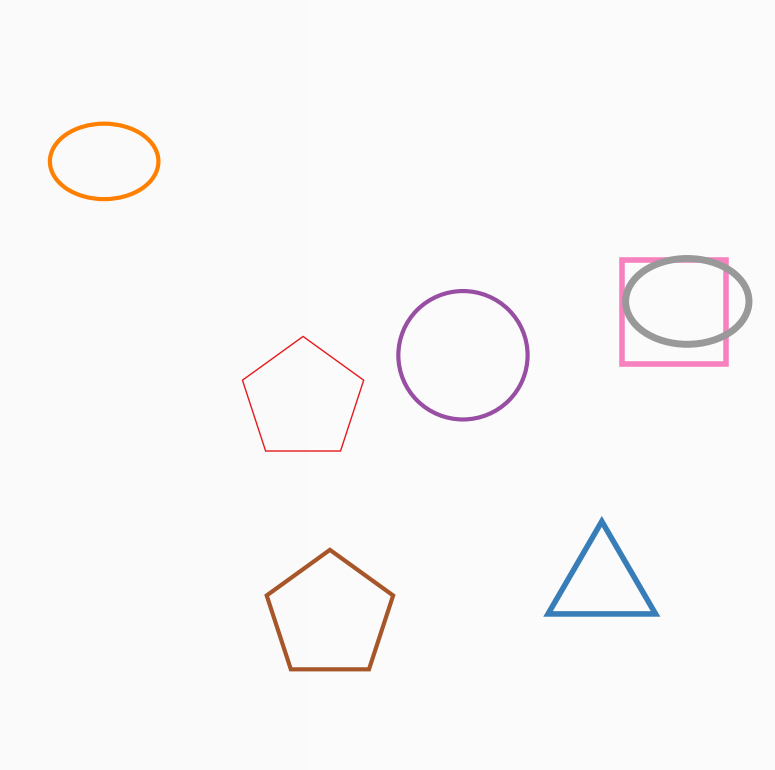[{"shape": "pentagon", "thickness": 0.5, "radius": 0.41, "center": [0.391, 0.481]}, {"shape": "triangle", "thickness": 2, "radius": 0.4, "center": [0.777, 0.243]}, {"shape": "circle", "thickness": 1.5, "radius": 0.42, "center": [0.597, 0.539]}, {"shape": "oval", "thickness": 1.5, "radius": 0.35, "center": [0.134, 0.79]}, {"shape": "pentagon", "thickness": 1.5, "radius": 0.43, "center": [0.426, 0.2]}, {"shape": "square", "thickness": 2, "radius": 0.34, "center": [0.87, 0.594]}, {"shape": "oval", "thickness": 2.5, "radius": 0.4, "center": [0.887, 0.609]}]